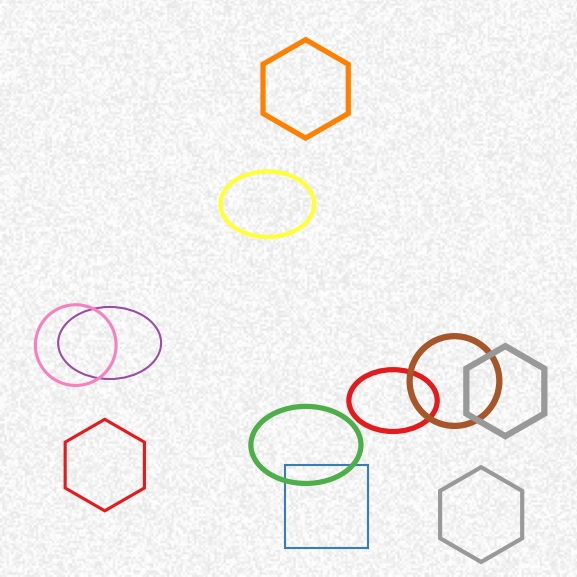[{"shape": "oval", "thickness": 2.5, "radius": 0.38, "center": [0.681, 0.306]}, {"shape": "hexagon", "thickness": 1.5, "radius": 0.4, "center": [0.181, 0.194]}, {"shape": "square", "thickness": 1, "radius": 0.36, "center": [0.565, 0.122]}, {"shape": "oval", "thickness": 2.5, "radius": 0.48, "center": [0.53, 0.229]}, {"shape": "oval", "thickness": 1, "radius": 0.45, "center": [0.19, 0.405]}, {"shape": "hexagon", "thickness": 2.5, "radius": 0.43, "center": [0.529, 0.845]}, {"shape": "oval", "thickness": 2, "radius": 0.41, "center": [0.463, 0.646]}, {"shape": "circle", "thickness": 3, "radius": 0.39, "center": [0.787, 0.339]}, {"shape": "circle", "thickness": 1.5, "radius": 0.35, "center": [0.131, 0.402]}, {"shape": "hexagon", "thickness": 2, "radius": 0.41, "center": [0.833, 0.108]}, {"shape": "hexagon", "thickness": 3, "radius": 0.39, "center": [0.875, 0.322]}]